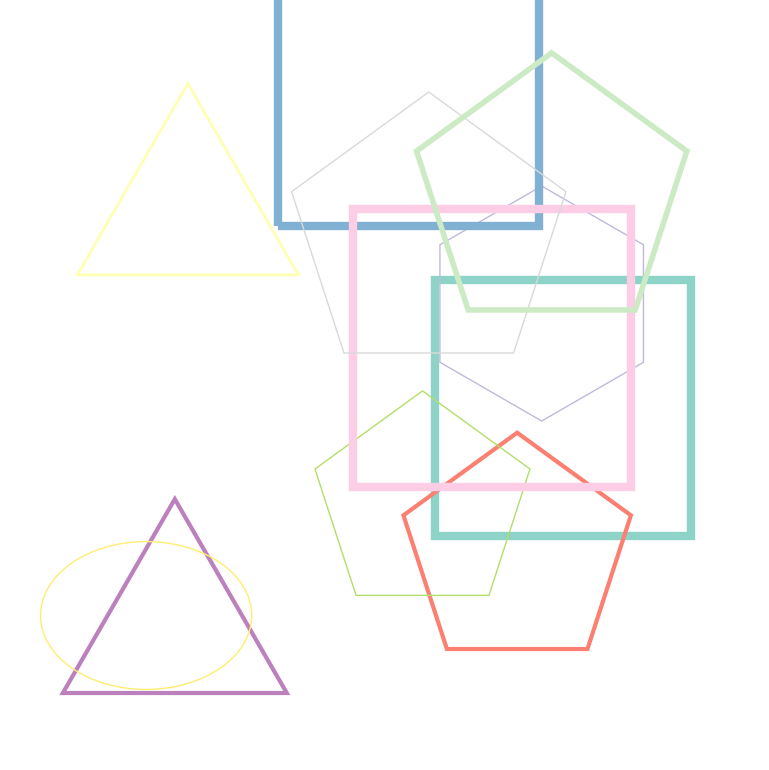[{"shape": "square", "thickness": 3, "radius": 0.83, "center": [0.731, 0.47]}, {"shape": "triangle", "thickness": 1, "radius": 0.83, "center": [0.244, 0.726]}, {"shape": "hexagon", "thickness": 0.5, "radius": 0.76, "center": [0.703, 0.606]}, {"shape": "pentagon", "thickness": 1.5, "radius": 0.78, "center": [0.672, 0.283]}, {"shape": "square", "thickness": 3, "radius": 0.85, "center": [0.531, 0.876]}, {"shape": "pentagon", "thickness": 0.5, "radius": 0.73, "center": [0.549, 0.346]}, {"shape": "square", "thickness": 3, "radius": 0.9, "center": [0.639, 0.548]}, {"shape": "pentagon", "thickness": 0.5, "radius": 0.94, "center": [0.557, 0.693]}, {"shape": "triangle", "thickness": 1.5, "radius": 0.84, "center": [0.227, 0.184]}, {"shape": "pentagon", "thickness": 2, "radius": 0.92, "center": [0.716, 0.747]}, {"shape": "oval", "thickness": 0.5, "radius": 0.69, "center": [0.19, 0.201]}]